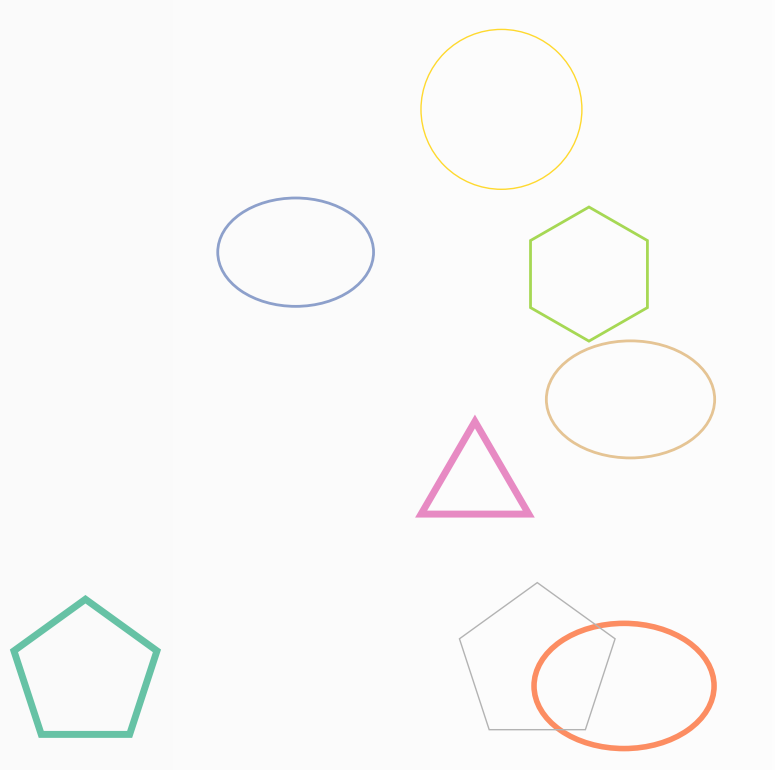[{"shape": "pentagon", "thickness": 2.5, "radius": 0.49, "center": [0.11, 0.125]}, {"shape": "oval", "thickness": 2, "radius": 0.58, "center": [0.805, 0.109]}, {"shape": "oval", "thickness": 1, "radius": 0.5, "center": [0.381, 0.672]}, {"shape": "triangle", "thickness": 2.5, "radius": 0.4, "center": [0.613, 0.372]}, {"shape": "hexagon", "thickness": 1, "radius": 0.44, "center": [0.76, 0.644]}, {"shape": "circle", "thickness": 0.5, "radius": 0.52, "center": [0.647, 0.858]}, {"shape": "oval", "thickness": 1, "radius": 0.54, "center": [0.814, 0.481]}, {"shape": "pentagon", "thickness": 0.5, "radius": 0.53, "center": [0.693, 0.138]}]